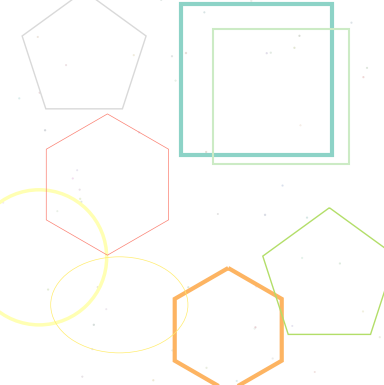[{"shape": "square", "thickness": 3, "radius": 0.98, "center": [0.666, 0.794]}, {"shape": "circle", "thickness": 2.5, "radius": 0.88, "center": [0.102, 0.332]}, {"shape": "hexagon", "thickness": 0.5, "radius": 0.92, "center": [0.279, 0.521]}, {"shape": "hexagon", "thickness": 3, "radius": 0.8, "center": [0.593, 0.143]}, {"shape": "pentagon", "thickness": 1, "radius": 0.91, "center": [0.856, 0.279]}, {"shape": "pentagon", "thickness": 1, "radius": 0.85, "center": [0.218, 0.854]}, {"shape": "square", "thickness": 1.5, "radius": 0.88, "center": [0.729, 0.749]}, {"shape": "oval", "thickness": 0.5, "radius": 0.89, "center": [0.31, 0.208]}]